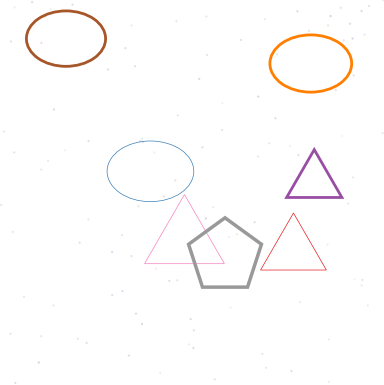[{"shape": "triangle", "thickness": 0.5, "radius": 0.49, "center": [0.762, 0.348]}, {"shape": "oval", "thickness": 0.5, "radius": 0.56, "center": [0.391, 0.555]}, {"shape": "triangle", "thickness": 2, "radius": 0.41, "center": [0.816, 0.529]}, {"shape": "oval", "thickness": 2, "radius": 0.53, "center": [0.807, 0.835]}, {"shape": "oval", "thickness": 2, "radius": 0.51, "center": [0.171, 0.9]}, {"shape": "triangle", "thickness": 0.5, "radius": 0.6, "center": [0.479, 0.375]}, {"shape": "pentagon", "thickness": 2.5, "radius": 0.5, "center": [0.584, 0.335]}]